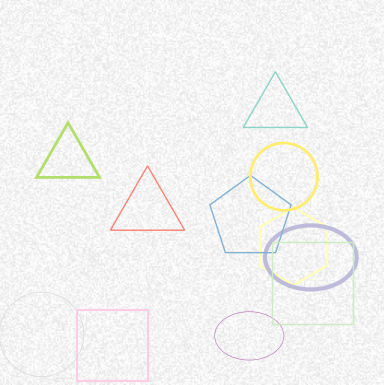[{"shape": "triangle", "thickness": 1, "radius": 0.48, "center": [0.715, 0.717]}, {"shape": "hexagon", "thickness": 1.5, "radius": 0.5, "center": [0.762, 0.36]}, {"shape": "oval", "thickness": 3, "radius": 0.59, "center": [0.807, 0.331]}, {"shape": "triangle", "thickness": 1, "radius": 0.56, "center": [0.383, 0.458]}, {"shape": "pentagon", "thickness": 1, "radius": 0.55, "center": [0.651, 0.434]}, {"shape": "triangle", "thickness": 2, "radius": 0.47, "center": [0.177, 0.587]}, {"shape": "square", "thickness": 1.5, "radius": 0.47, "center": [0.292, 0.103]}, {"shape": "circle", "thickness": 0.5, "radius": 0.55, "center": [0.108, 0.131]}, {"shape": "oval", "thickness": 0.5, "radius": 0.45, "center": [0.647, 0.128]}, {"shape": "square", "thickness": 1, "radius": 0.53, "center": [0.812, 0.265]}, {"shape": "circle", "thickness": 2, "radius": 0.44, "center": [0.737, 0.541]}]